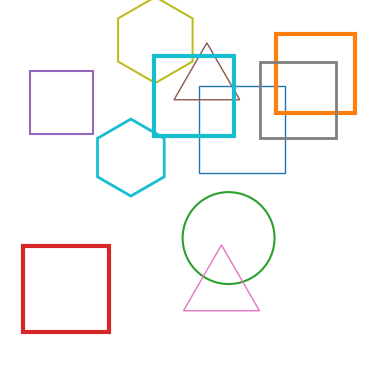[{"shape": "square", "thickness": 1, "radius": 0.56, "center": [0.628, 0.663]}, {"shape": "square", "thickness": 3, "radius": 0.51, "center": [0.819, 0.809]}, {"shape": "circle", "thickness": 1.5, "radius": 0.6, "center": [0.594, 0.382]}, {"shape": "square", "thickness": 3, "radius": 0.56, "center": [0.172, 0.25]}, {"shape": "square", "thickness": 1.5, "radius": 0.41, "center": [0.16, 0.733]}, {"shape": "triangle", "thickness": 1, "radius": 0.49, "center": [0.537, 0.79]}, {"shape": "triangle", "thickness": 1, "radius": 0.57, "center": [0.575, 0.25]}, {"shape": "square", "thickness": 2, "radius": 0.49, "center": [0.775, 0.741]}, {"shape": "hexagon", "thickness": 1.5, "radius": 0.56, "center": [0.403, 0.896]}, {"shape": "hexagon", "thickness": 2, "radius": 0.5, "center": [0.34, 0.591]}, {"shape": "square", "thickness": 3, "radius": 0.52, "center": [0.505, 0.752]}]